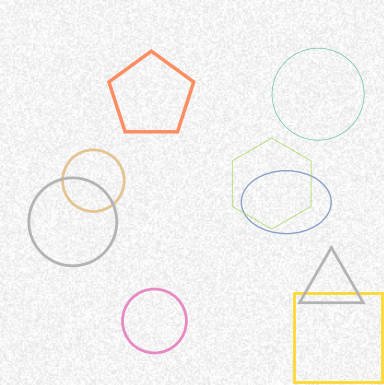[{"shape": "circle", "thickness": 0.5, "radius": 0.6, "center": [0.826, 0.755]}, {"shape": "pentagon", "thickness": 2.5, "radius": 0.58, "center": [0.393, 0.751]}, {"shape": "oval", "thickness": 1, "radius": 0.58, "center": [0.743, 0.475]}, {"shape": "circle", "thickness": 2, "radius": 0.42, "center": [0.401, 0.166]}, {"shape": "hexagon", "thickness": 0.5, "radius": 0.59, "center": [0.706, 0.523]}, {"shape": "square", "thickness": 2, "radius": 0.57, "center": [0.877, 0.123]}, {"shape": "circle", "thickness": 2, "radius": 0.4, "center": [0.243, 0.531]}, {"shape": "circle", "thickness": 2, "radius": 0.57, "center": [0.189, 0.424]}, {"shape": "triangle", "thickness": 2, "radius": 0.48, "center": [0.861, 0.262]}]